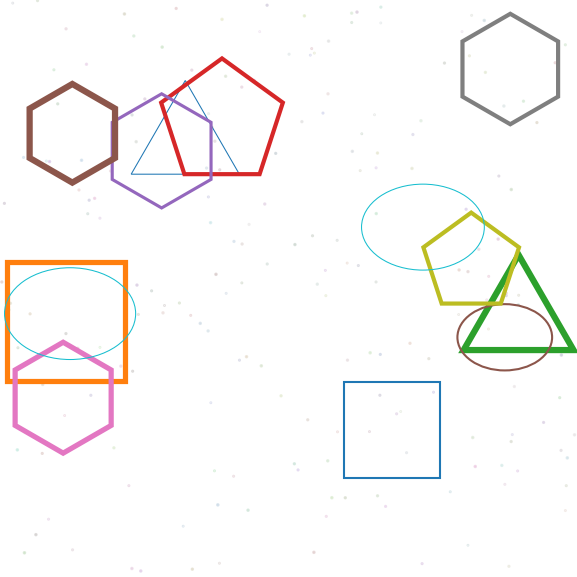[{"shape": "square", "thickness": 1, "radius": 0.42, "center": [0.678, 0.255]}, {"shape": "triangle", "thickness": 0.5, "radius": 0.54, "center": [0.321, 0.752]}, {"shape": "square", "thickness": 2.5, "radius": 0.51, "center": [0.114, 0.443]}, {"shape": "triangle", "thickness": 3, "radius": 0.55, "center": [0.898, 0.448]}, {"shape": "pentagon", "thickness": 2, "radius": 0.55, "center": [0.384, 0.787]}, {"shape": "hexagon", "thickness": 1.5, "radius": 0.49, "center": [0.28, 0.738]}, {"shape": "hexagon", "thickness": 3, "radius": 0.43, "center": [0.125, 0.768]}, {"shape": "oval", "thickness": 1, "radius": 0.41, "center": [0.874, 0.415]}, {"shape": "hexagon", "thickness": 2.5, "radius": 0.48, "center": [0.109, 0.31]}, {"shape": "hexagon", "thickness": 2, "radius": 0.48, "center": [0.884, 0.88]}, {"shape": "pentagon", "thickness": 2, "radius": 0.44, "center": [0.816, 0.544]}, {"shape": "oval", "thickness": 0.5, "radius": 0.53, "center": [0.732, 0.606]}, {"shape": "oval", "thickness": 0.5, "radius": 0.57, "center": [0.121, 0.456]}]